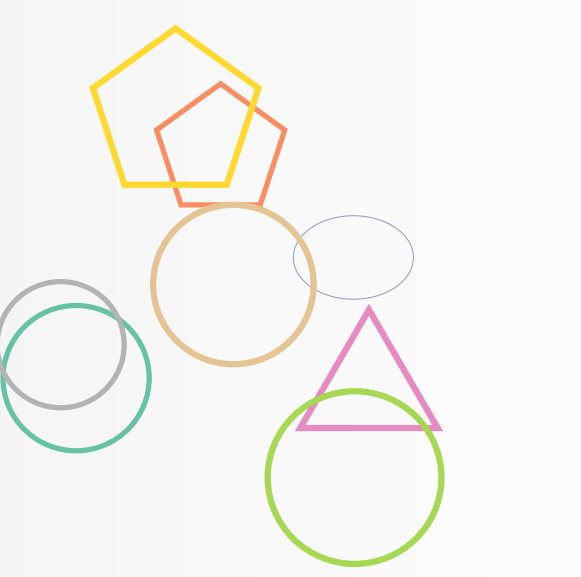[{"shape": "circle", "thickness": 2.5, "radius": 0.63, "center": [0.131, 0.344]}, {"shape": "pentagon", "thickness": 2.5, "radius": 0.58, "center": [0.38, 0.738]}, {"shape": "oval", "thickness": 0.5, "radius": 0.52, "center": [0.608, 0.553]}, {"shape": "triangle", "thickness": 3, "radius": 0.68, "center": [0.635, 0.326]}, {"shape": "circle", "thickness": 3, "radius": 0.75, "center": [0.61, 0.172]}, {"shape": "pentagon", "thickness": 3, "radius": 0.75, "center": [0.302, 0.8]}, {"shape": "circle", "thickness": 3, "radius": 0.69, "center": [0.402, 0.506]}, {"shape": "circle", "thickness": 2.5, "radius": 0.55, "center": [0.104, 0.402]}]